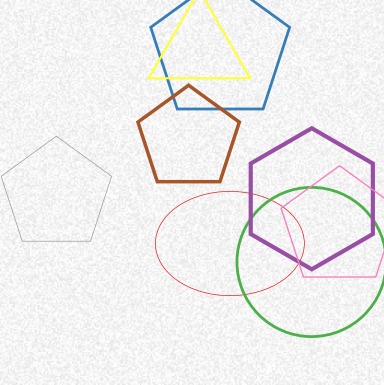[{"shape": "oval", "thickness": 0.5, "radius": 0.97, "center": [0.597, 0.367]}, {"shape": "pentagon", "thickness": 2, "radius": 0.95, "center": [0.572, 0.87]}, {"shape": "circle", "thickness": 2, "radius": 0.97, "center": [0.809, 0.319]}, {"shape": "hexagon", "thickness": 3, "radius": 0.92, "center": [0.81, 0.484]}, {"shape": "triangle", "thickness": 1.5, "radius": 0.76, "center": [0.518, 0.873]}, {"shape": "pentagon", "thickness": 2.5, "radius": 0.69, "center": [0.49, 0.64]}, {"shape": "pentagon", "thickness": 1, "radius": 0.8, "center": [0.882, 0.41]}, {"shape": "pentagon", "thickness": 0.5, "radius": 0.75, "center": [0.146, 0.496]}]